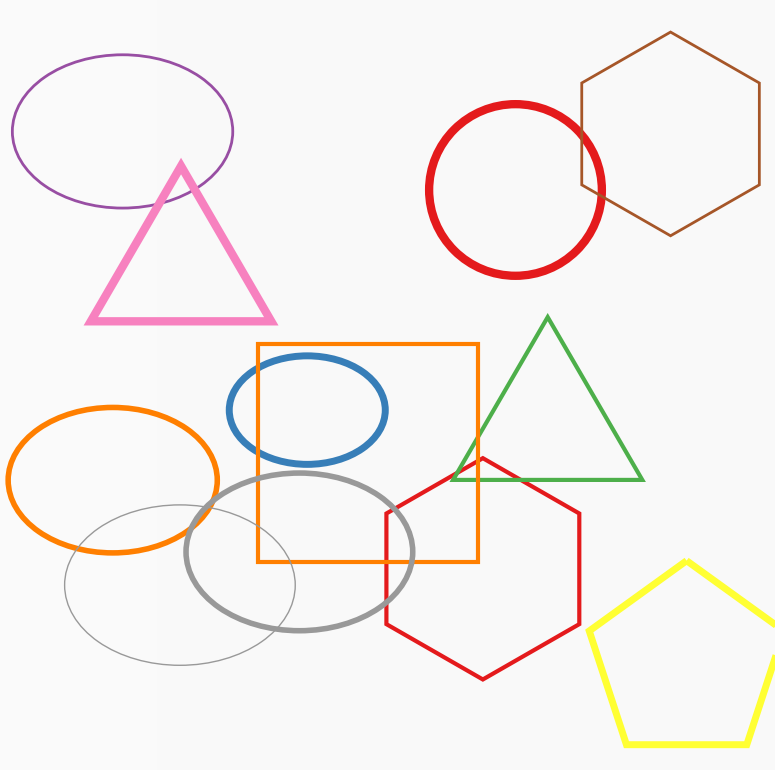[{"shape": "circle", "thickness": 3, "radius": 0.56, "center": [0.665, 0.753]}, {"shape": "hexagon", "thickness": 1.5, "radius": 0.72, "center": [0.623, 0.261]}, {"shape": "oval", "thickness": 2.5, "radius": 0.5, "center": [0.396, 0.467]}, {"shape": "triangle", "thickness": 1.5, "radius": 0.7, "center": [0.707, 0.447]}, {"shape": "oval", "thickness": 1, "radius": 0.71, "center": [0.158, 0.829]}, {"shape": "oval", "thickness": 2, "radius": 0.67, "center": [0.145, 0.376]}, {"shape": "square", "thickness": 1.5, "radius": 0.71, "center": [0.475, 0.412]}, {"shape": "pentagon", "thickness": 2.5, "radius": 0.66, "center": [0.886, 0.14]}, {"shape": "hexagon", "thickness": 1, "radius": 0.66, "center": [0.865, 0.826]}, {"shape": "triangle", "thickness": 3, "radius": 0.67, "center": [0.234, 0.65]}, {"shape": "oval", "thickness": 2, "radius": 0.73, "center": [0.386, 0.283]}, {"shape": "oval", "thickness": 0.5, "radius": 0.74, "center": [0.232, 0.24]}]